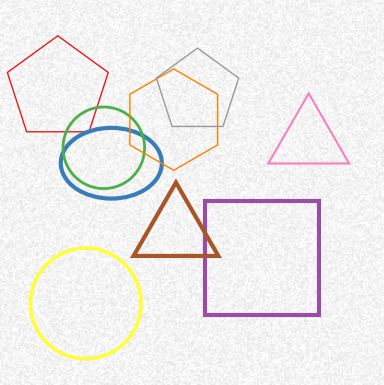[{"shape": "pentagon", "thickness": 1, "radius": 0.69, "center": [0.15, 0.769]}, {"shape": "oval", "thickness": 3, "radius": 0.66, "center": [0.289, 0.576]}, {"shape": "circle", "thickness": 2, "radius": 0.53, "center": [0.27, 0.616]}, {"shape": "square", "thickness": 3, "radius": 0.74, "center": [0.682, 0.33]}, {"shape": "hexagon", "thickness": 1, "radius": 0.66, "center": [0.451, 0.689]}, {"shape": "circle", "thickness": 2.5, "radius": 0.72, "center": [0.223, 0.212]}, {"shape": "triangle", "thickness": 3, "radius": 0.64, "center": [0.457, 0.399]}, {"shape": "triangle", "thickness": 1.5, "radius": 0.61, "center": [0.802, 0.636]}, {"shape": "pentagon", "thickness": 1, "radius": 0.56, "center": [0.513, 0.763]}]